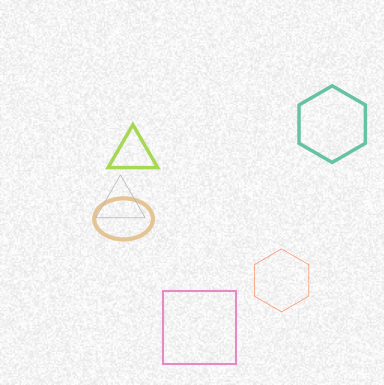[{"shape": "hexagon", "thickness": 2.5, "radius": 0.5, "center": [0.863, 0.678]}, {"shape": "hexagon", "thickness": 0.5, "radius": 0.41, "center": [0.731, 0.272]}, {"shape": "square", "thickness": 1.5, "radius": 0.47, "center": [0.519, 0.149]}, {"shape": "triangle", "thickness": 2.5, "radius": 0.37, "center": [0.345, 0.602]}, {"shape": "oval", "thickness": 3, "radius": 0.38, "center": [0.321, 0.431]}, {"shape": "triangle", "thickness": 0.5, "radius": 0.37, "center": [0.313, 0.471]}]